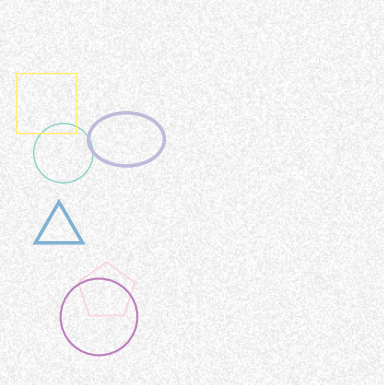[{"shape": "circle", "thickness": 1, "radius": 0.39, "center": [0.165, 0.602]}, {"shape": "oval", "thickness": 2.5, "radius": 0.49, "center": [0.328, 0.638]}, {"shape": "triangle", "thickness": 2.5, "radius": 0.35, "center": [0.153, 0.405]}, {"shape": "pentagon", "thickness": 1, "radius": 0.39, "center": [0.277, 0.243]}, {"shape": "circle", "thickness": 1.5, "radius": 0.5, "center": [0.257, 0.177]}, {"shape": "square", "thickness": 1, "radius": 0.39, "center": [0.119, 0.733]}]